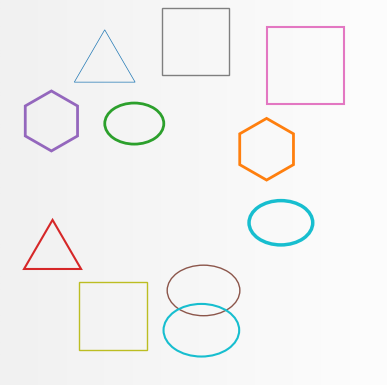[{"shape": "triangle", "thickness": 0.5, "radius": 0.45, "center": [0.27, 0.832]}, {"shape": "hexagon", "thickness": 2, "radius": 0.4, "center": [0.688, 0.612]}, {"shape": "oval", "thickness": 2, "radius": 0.38, "center": [0.347, 0.679]}, {"shape": "triangle", "thickness": 1.5, "radius": 0.42, "center": [0.136, 0.344]}, {"shape": "hexagon", "thickness": 2, "radius": 0.39, "center": [0.133, 0.686]}, {"shape": "oval", "thickness": 1, "radius": 0.47, "center": [0.525, 0.246]}, {"shape": "square", "thickness": 1.5, "radius": 0.5, "center": [0.789, 0.83]}, {"shape": "square", "thickness": 1, "radius": 0.44, "center": [0.505, 0.893]}, {"shape": "square", "thickness": 1, "radius": 0.44, "center": [0.292, 0.18]}, {"shape": "oval", "thickness": 1.5, "radius": 0.49, "center": [0.52, 0.142]}, {"shape": "oval", "thickness": 2.5, "radius": 0.41, "center": [0.725, 0.421]}]